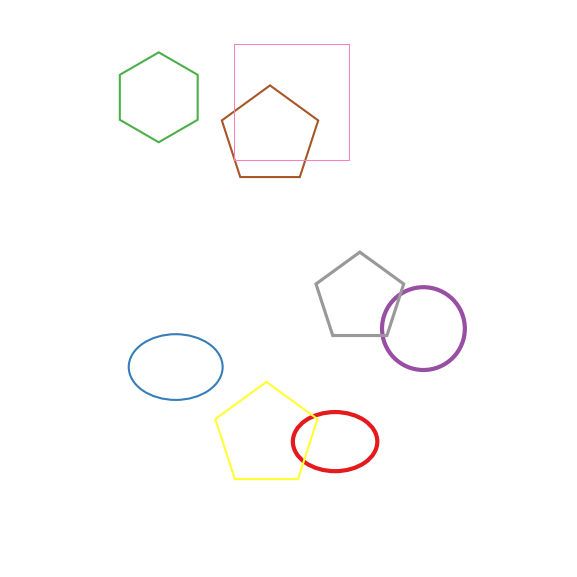[{"shape": "oval", "thickness": 2, "radius": 0.37, "center": [0.58, 0.234]}, {"shape": "oval", "thickness": 1, "radius": 0.41, "center": [0.304, 0.364]}, {"shape": "hexagon", "thickness": 1, "radius": 0.39, "center": [0.275, 0.831]}, {"shape": "circle", "thickness": 2, "radius": 0.36, "center": [0.733, 0.43]}, {"shape": "pentagon", "thickness": 1, "radius": 0.47, "center": [0.461, 0.245]}, {"shape": "pentagon", "thickness": 1, "radius": 0.44, "center": [0.468, 0.763]}, {"shape": "square", "thickness": 0.5, "radius": 0.5, "center": [0.504, 0.822]}, {"shape": "pentagon", "thickness": 1.5, "radius": 0.4, "center": [0.623, 0.483]}]